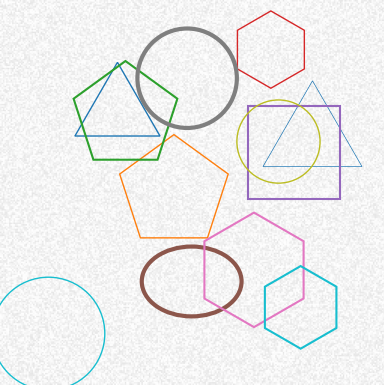[{"shape": "triangle", "thickness": 1, "radius": 0.64, "center": [0.305, 0.711]}, {"shape": "triangle", "thickness": 0.5, "radius": 0.74, "center": [0.812, 0.642]}, {"shape": "pentagon", "thickness": 1, "radius": 0.74, "center": [0.452, 0.502]}, {"shape": "pentagon", "thickness": 1.5, "radius": 0.71, "center": [0.326, 0.7]}, {"shape": "hexagon", "thickness": 1, "radius": 0.5, "center": [0.704, 0.871]}, {"shape": "square", "thickness": 1.5, "radius": 0.6, "center": [0.764, 0.603]}, {"shape": "oval", "thickness": 3, "radius": 0.65, "center": [0.498, 0.269]}, {"shape": "hexagon", "thickness": 1.5, "radius": 0.74, "center": [0.66, 0.299]}, {"shape": "circle", "thickness": 3, "radius": 0.65, "center": [0.486, 0.797]}, {"shape": "circle", "thickness": 1, "radius": 0.54, "center": [0.723, 0.632]}, {"shape": "hexagon", "thickness": 1.5, "radius": 0.54, "center": [0.781, 0.202]}, {"shape": "circle", "thickness": 1, "radius": 0.73, "center": [0.126, 0.134]}]